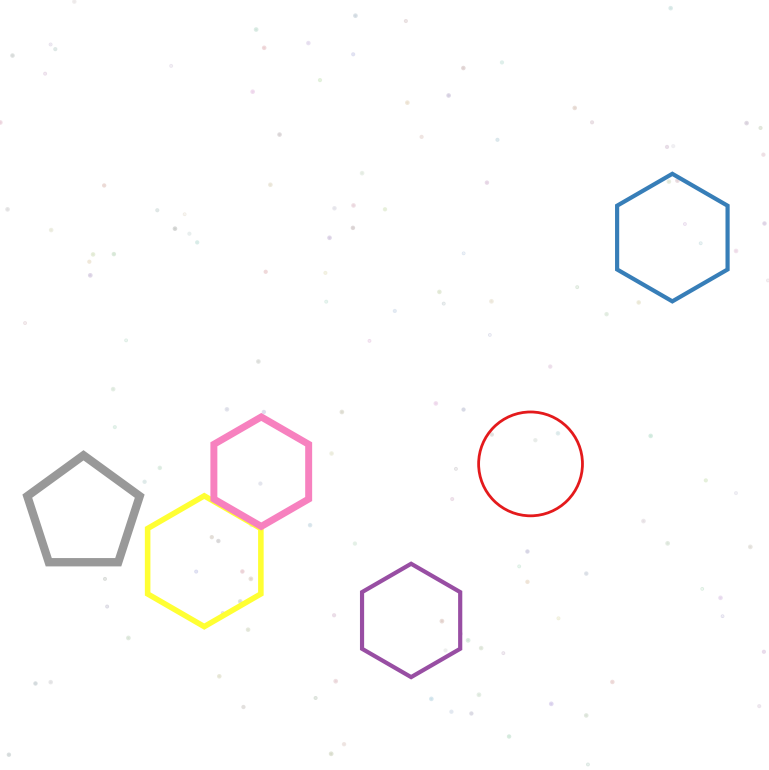[{"shape": "circle", "thickness": 1, "radius": 0.34, "center": [0.689, 0.398]}, {"shape": "hexagon", "thickness": 1.5, "radius": 0.41, "center": [0.873, 0.691]}, {"shape": "hexagon", "thickness": 1.5, "radius": 0.37, "center": [0.534, 0.194]}, {"shape": "hexagon", "thickness": 2, "radius": 0.42, "center": [0.265, 0.271]}, {"shape": "hexagon", "thickness": 2.5, "radius": 0.36, "center": [0.339, 0.387]}, {"shape": "pentagon", "thickness": 3, "radius": 0.38, "center": [0.108, 0.332]}]